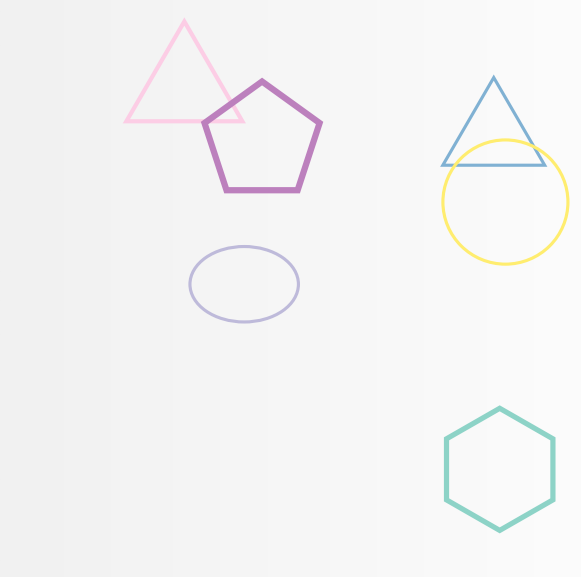[{"shape": "hexagon", "thickness": 2.5, "radius": 0.53, "center": [0.86, 0.186]}, {"shape": "oval", "thickness": 1.5, "radius": 0.47, "center": [0.42, 0.507]}, {"shape": "triangle", "thickness": 1.5, "radius": 0.51, "center": [0.849, 0.764]}, {"shape": "triangle", "thickness": 2, "radius": 0.58, "center": [0.317, 0.847]}, {"shape": "pentagon", "thickness": 3, "radius": 0.52, "center": [0.451, 0.754]}, {"shape": "circle", "thickness": 1.5, "radius": 0.54, "center": [0.87, 0.649]}]